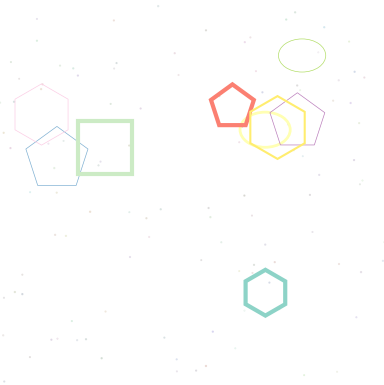[{"shape": "hexagon", "thickness": 3, "radius": 0.3, "center": [0.689, 0.24]}, {"shape": "oval", "thickness": 2, "radius": 0.33, "center": [0.689, 0.663]}, {"shape": "pentagon", "thickness": 3, "radius": 0.29, "center": [0.604, 0.722]}, {"shape": "pentagon", "thickness": 0.5, "radius": 0.42, "center": [0.148, 0.587]}, {"shape": "oval", "thickness": 0.5, "radius": 0.31, "center": [0.785, 0.856]}, {"shape": "hexagon", "thickness": 0.5, "radius": 0.4, "center": [0.108, 0.703]}, {"shape": "pentagon", "thickness": 0.5, "radius": 0.37, "center": [0.772, 0.684]}, {"shape": "square", "thickness": 3, "radius": 0.35, "center": [0.273, 0.617]}, {"shape": "hexagon", "thickness": 1.5, "radius": 0.41, "center": [0.721, 0.669]}]